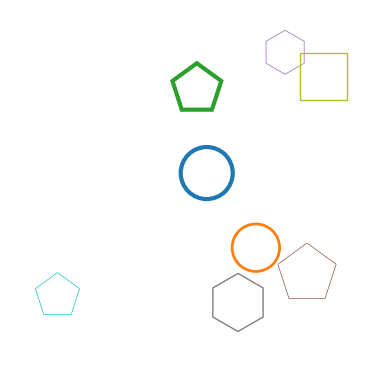[{"shape": "circle", "thickness": 3, "radius": 0.34, "center": [0.537, 0.551]}, {"shape": "circle", "thickness": 2, "radius": 0.31, "center": [0.665, 0.357]}, {"shape": "pentagon", "thickness": 3, "radius": 0.33, "center": [0.511, 0.769]}, {"shape": "hexagon", "thickness": 0.5, "radius": 0.29, "center": [0.741, 0.864]}, {"shape": "pentagon", "thickness": 0.5, "radius": 0.4, "center": [0.797, 0.289]}, {"shape": "hexagon", "thickness": 1, "radius": 0.38, "center": [0.618, 0.214]}, {"shape": "square", "thickness": 1, "radius": 0.3, "center": [0.841, 0.801]}, {"shape": "pentagon", "thickness": 0.5, "radius": 0.3, "center": [0.149, 0.232]}]